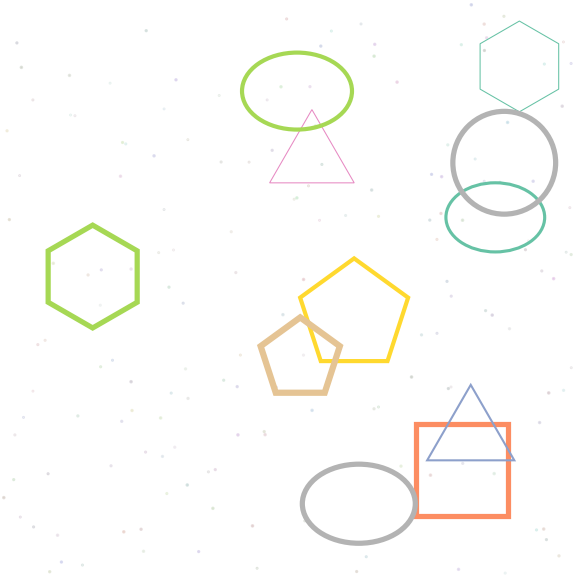[{"shape": "hexagon", "thickness": 0.5, "radius": 0.39, "center": [0.899, 0.884]}, {"shape": "oval", "thickness": 1.5, "radius": 0.43, "center": [0.858, 0.623]}, {"shape": "square", "thickness": 2.5, "radius": 0.4, "center": [0.8, 0.185]}, {"shape": "triangle", "thickness": 1, "radius": 0.44, "center": [0.815, 0.246]}, {"shape": "triangle", "thickness": 0.5, "radius": 0.42, "center": [0.54, 0.725]}, {"shape": "oval", "thickness": 2, "radius": 0.48, "center": [0.514, 0.841]}, {"shape": "hexagon", "thickness": 2.5, "radius": 0.44, "center": [0.16, 0.52]}, {"shape": "pentagon", "thickness": 2, "radius": 0.49, "center": [0.613, 0.453]}, {"shape": "pentagon", "thickness": 3, "radius": 0.36, "center": [0.52, 0.377]}, {"shape": "circle", "thickness": 2.5, "radius": 0.45, "center": [0.873, 0.717]}, {"shape": "oval", "thickness": 2.5, "radius": 0.49, "center": [0.621, 0.127]}]